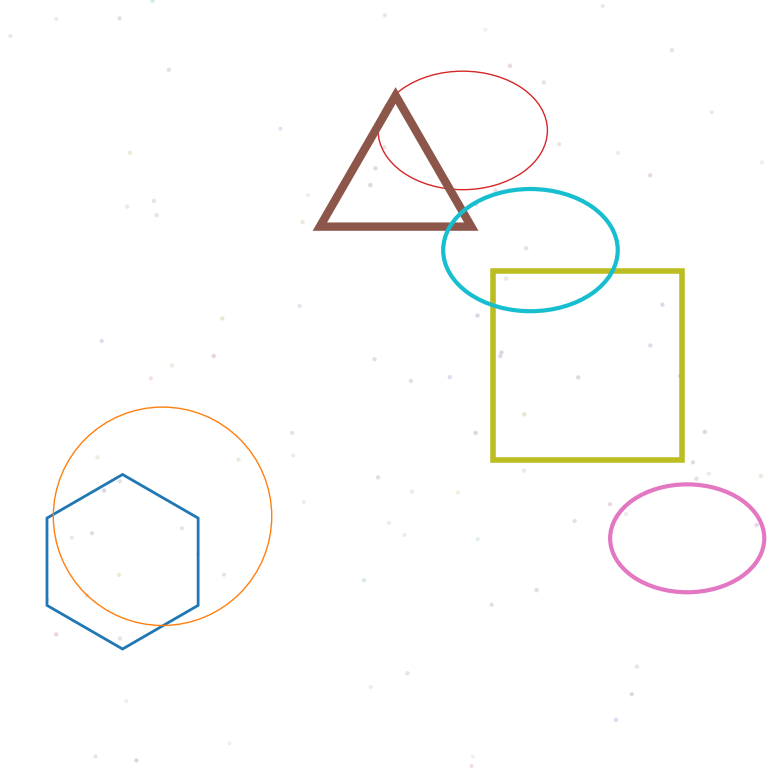[{"shape": "hexagon", "thickness": 1, "radius": 0.57, "center": [0.159, 0.27]}, {"shape": "circle", "thickness": 0.5, "radius": 0.71, "center": [0.211, 0.33]}, {"shape": "oval", "thickness": 0.5, "radius": 0.55, "center": [0.601, 0.831]}, {"shape": "triangle", "thickness": 3, "radius": 0.57, "center": [0.514, 0.762]}, {"shape": "oval", "thickness": 1.5, "radius": 0.5, "center": [0.892, 0.301]}, {"shape": "square", "thickness": 2, "radius": 0.61, "center": [0.763, 0.525]}, {"shape": "oval", "thickness": 1.5, "radius": 0.57, "center": [0.689, 0.675]}]